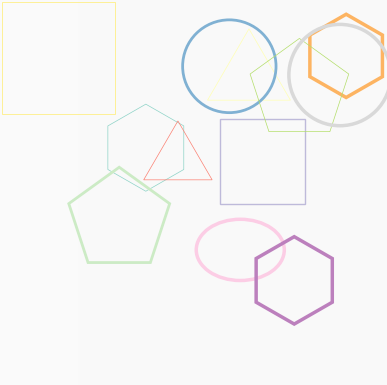[{"shape": "hexagon", "thickness": 0.5, "radius": 0.57, "center": [0.376, 0.616]}, {"shape": "triangle", "thickness": 0.5, "radius": 0.62, "center": [0.643, 0.802]}, {"shape": "square", "thickness": 1, "radius": 0.55, "center": [0.678, 0.581]}, {"shape": "triangle", "thickness": 0.5, "radius": 0.51, "center": [0.459, 0.584]}, {"shape": "circle", "thickness": 2, "radius": 0.6, "center": [0.592, 0.828]}, {"shape": "hexagon", "thickness": 2.5, "radius": 0.54, "center": [0.893, 0.855]}, {"shape": "pentagon", "thickness": 0.5, "radius": 0.67, "center": [0.773, 0.766]}, {"shape": "oval", "thickness": 2.5, "radius": 0.57, "center": [0.62, 0.351]}, {"shape": "circle", "thickness": 2.5, "radius": 0.66, "center": [0.877, 0.805]}, {"shape": "hexagon", "thickness": 2.5, "radius": 0.57, "center": [0.759, 0.272]}, {"shape": "pentagon", "thickness": 2, "radius": 0.68, "center": [0.308, 0.429]}, {"shape": "square", "thickness": 0.5, "radius": 0.73, "center": [0.151, 0.85]}]